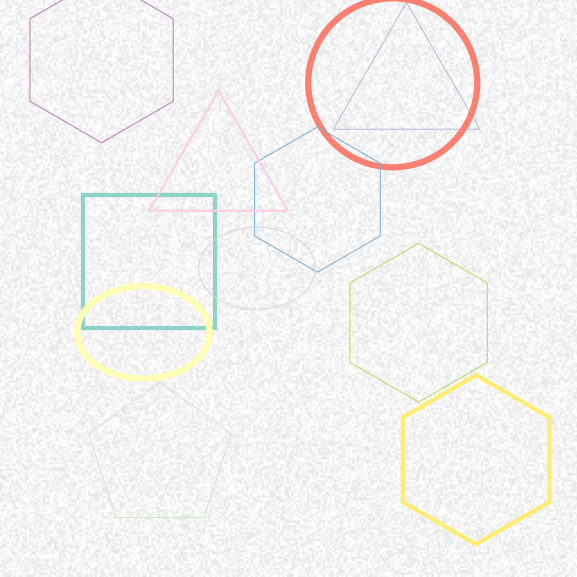[{"shape": "square", "thickness": 2, "radius": 0.57, "center": [0.257, 0.546]}, {"shape": "oval", "thickness": 3, "radius": 0.57, "center": [0.248, 0.424]}, {"shape": "triangle", "thickness": 0.5, "radius": 0.73, "center": [0.704, 0.849]}, {"shape": "circle", "thickness": 3, "radius": 0.73, "center": [0.68, 0.856]}, {"shape": "hexagon", "thickness": 0.5, "radius": 0.63, "center": [0.55, 0.654]}, {"shape": "hexagon", "thickness": 0.5, "radius": 0.69, "center": [0.725, 0.44]}, {"shape": "triangle", "thickness": 1, "radius": 0.69, "center": [0.378, 0.704]}, {"shape": "oval", "thickness": 0.5, "radius": 0.51, "center": [0.445, 0.534]}, {"shape": "hexagon", "thickness": 0.5, "radius": 0.72, "center": [0.176, 0.895]}, {"shape": "pentagon", "thickness": 0.5, "radius": 0.65, "center": [0.277, 0.208]}, {"shape": "hexagon", "thickness": 2, "radius": 0.73, "center": [0.824, 0.203]}]